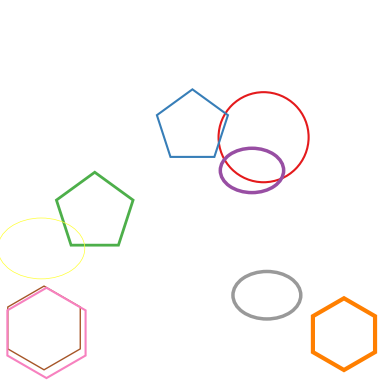[{"shape": "circle", "thickness": 1.5, "radius": 0.58, "center": [0.685, 0.644]}, {"shape": "pentagon", "thickness": 1.5, "radius": 0.48, "center": [0.5, 0.671]}, {"shape": "pentagon", "thickness": 2, "radius": 0.52, "center": [0.246, 0.448]}, {"shape": "oval", "thickness": 2.5, "radius": 0.41, "center": [0.654, 0.557]}, {"shape": "hexagon", "thickness": 3, "radius": 0.47, "center": [0.893, 0.132]}, {"shape": "oval", "thickness": 0.5, "radius": 0.56, "center": [0.107, 0.355]}, {"shape": "hexagon", "thickness": 1, "radius": 0.54, "center": [0.114, 0.148]}, {"shape": "hexagon", "thickness": 1.5, "radius": 0.59, "center": [0.121, 0.135]}, {"shape": "oval", "thickness": 2.5, "radius": 0.44, "center": [0.693, 0.233]}]